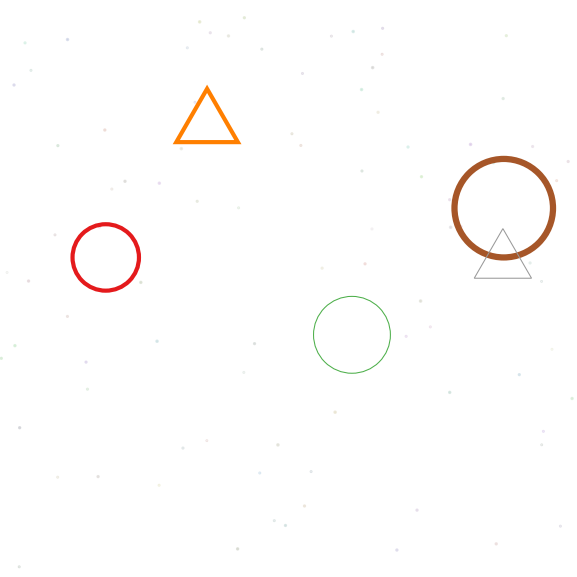[{"shape": "circle", "thickness": 2, "radius": 0.29, "center": [0.183, 0.553]}, {"shape": "circle", "thickness": 0.5, "radius": 0.33, "center": [0.609, 0.419]}, {"shape": "triangle", "thickness": 2, "radius": 0.31, "center": [0.359, 0.784]}, {"shape": "circle", "thickness": 3, "radius": 0.43, "center": [0.872, 0.639]}, {"shape": "triangle", "thickness": 0.5, "radius": 0.29, "center": [0.871, 0.546]}]